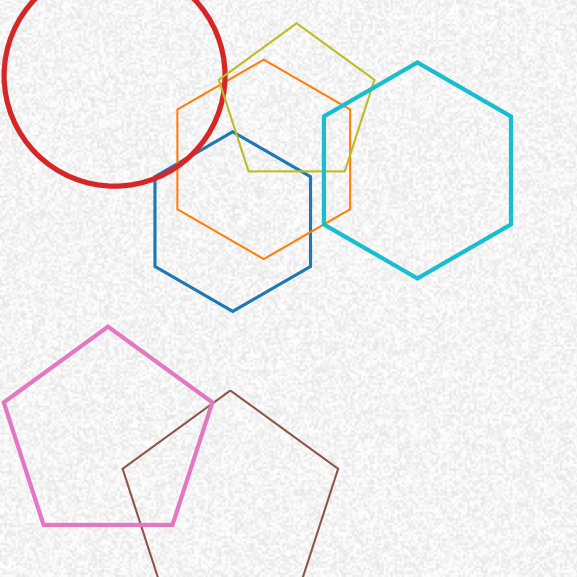[{"shape": "hexagon", "thickness": 1.5, "radius": 0.78, "center": [0.403, 0.615]}, {"shape": "hexagon", "thickness": 1, "radius": 0.86, "center": [0.457, 0.723]}, {"shape": "circle", "thickness": 2.5, "radius": 0.96, "center": [0.198, 0.868]}, {"shape": "pentagon", "thickness": 1, "radius": 0.98, "center": [0.399, 0.127]}, {"shape": "pentagon", "thickness": 2, "radius": 0.95, "center": [0.187, 0.244]}, {"shape": "pentagon", "thickness": 1, "radius": 0.71, "center": [0.514, 0.817]}, {"shape": "hexagon", "thickness": 2, "radius": 0.94, "center": [0.723, 0.704]}]